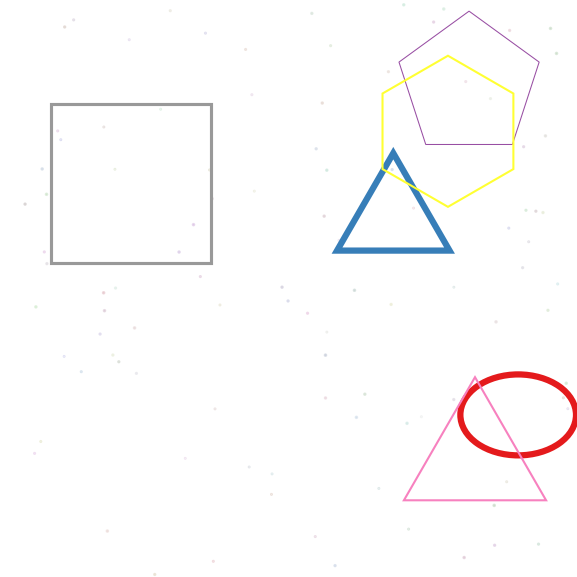[{"shape": "oval", "thickness": 3, "radius": 0.5, "center": [0.897, 0.281]}, {"shape": "triangle", "thickness": 3, "radius": 0.56, "center": [0.681, 0.621]}, {"shape": "pentagon", "thickness": 0.5, "radius": 0.64, "center": [0.812, 0.852]}, {"shape": "hexagon", "thickness": 1, "radius": 0.65, "center": [0.776, 0.772]}, {"shape": "triangle", "thickness": 1, "radius": 0.71, "center": [0.823, 0.204]}, {"shape": "square", "thickness": 1.5, "radius": 0.69, "center": [0.226, 0.681]}]